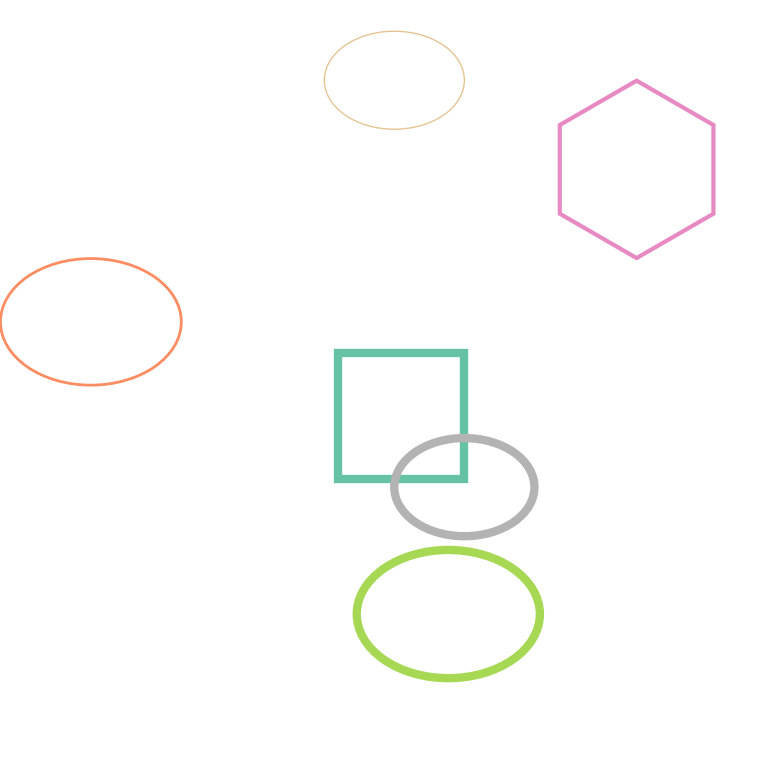[{"shape": "square", "thickness": 3, "radius": 0.41, "center": [0.521, 0.46]}, {"shape": "oval", "thickness": 1, "radius": 0.59, "center": [0.118, 0.582]}, {"shape": "hexagon", "thickness": 1.5, "radius": 0.58, "center": [0.827, 0.78]}, {"shape": "oval", "thickness": 3, "radius": 0.59, "center": [0.582, 0.203]}, {"shape": "oval", "thickness": 0.5, "radius": 0.45, "center": [0.512, 0.896]}, {"shape": "oval", "thickness": 3, "radius": 0.46, "center": [0.603, 0.367]}]